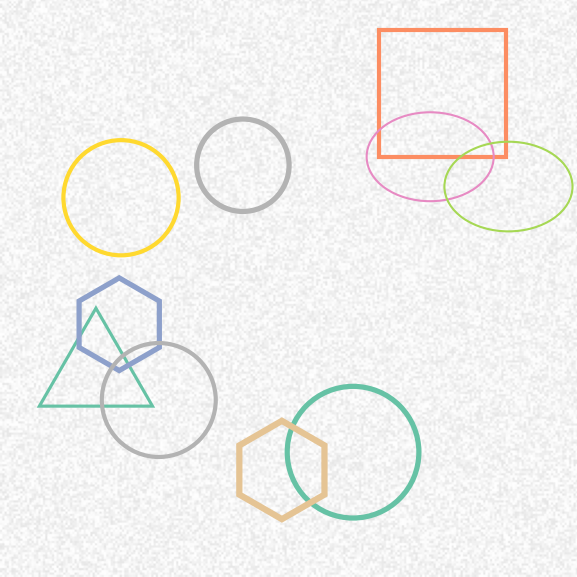[{"shape": "triangle", "thickness": 1.5, "radius": 0.57, "center": [0.166, 0.352]}, {"shape": "circle", "thickness": 2.5, "radius": 0.57, "center": [0.611, 0.216]}, {"shape": "square", "thickness": 2, "radius": 0.55, "center": [0.766, 0.837]}, {"shape": "hexagon", "thickness": 2.5, "radius": 0.4, "center": [0.206, 0.438]}, {"shape": "oval", "thickness": 1, "radius": 0.55, "center": [0.745, 0.728]}, {"shape": "oval", "thickness": 1, "radius": 0.55, "center": [0.88, 0.676]}, {"shape": "circle", "thickness": 2, "radius": 0.5, "center": [0.21, 0.657]}, {"shape": "hexagon", "thickness": 3, "radius": 0.43, "center": [0.488, 0.185]}, {"shape": "circle", "thickness": 2.5, "radius": 0.4, "center": [0.421, 0.713]}, {"shape": "circle", "thickness": 2, "radius": 0.49, "center": [0.275, 0.306]}]